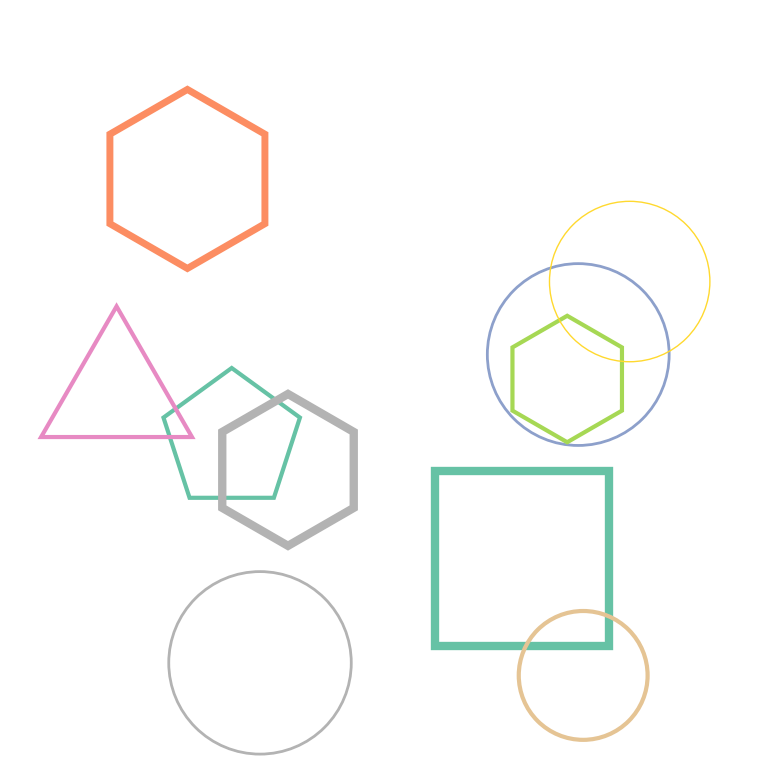[{"shape": "square", "thickness": 3, "radius": 0.57, "center": [0.678, 0.274]}, {"shape": "pentagon", "thickness": 1.5, "radius": 0.47, "center": [0.301, 0.429]}, {"shape": "hexagon", "thickness": 2.5, "radius": 0.58, "center": [0.243, 0.768]}, {"shape": "circle", "thickness": 1, "radius": 0.59, "center": [0.751, 0.54]}, {"shape": "triangle", "thickness": 1.5, "radius": 0.57, "center": [0.151, 0.489]}, {"shape": "hexagon", "thickness": 1.5, "radius": 0.41, "center": [0.737, 0.508]}, {"shape": "circle", "thickness": 0.5, "radius": 0.52, "center": [0.818, 0.634]}, {"shape": "circle", "thickness": 1.5, "radius": 0.42, "center": [0.757, 0.123]}, {"shape": "circle", "thickness": 1, "radius": 0.59, "center": [0.338, 0.139]}, {"shape": "hexagon", "thickness": 3, "radius": 0.49, "center": [0.374, 0.39]}]